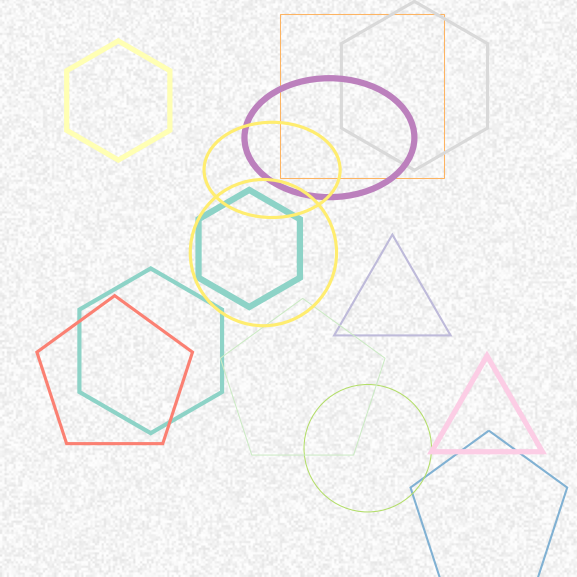[{"shape": "hexagon", "thickness": 2, "radius": 0.71, "center": [0.261, 0.392]}, {"shape": "hexagon", "thickness": 3, "radius": 0.51, "center": [0.432, 0.569]}, {"shape": "hexagon", "thickness": 2.5, "radius": 0.52, "center": [0.205, 0.825]}, {"shape": "triangle", "thickness": 1, "radius": 0.58, "center": [0.679, 0.477]}, {"shape": "pentagon", "thickness": 1.5, "radius": 0.71, "center": [0.199, 0.346]}, {"shape": "pentagon", "thickness": 1, "radius": 0.71, "center": [0.847, 0.111]}, {"shape": "square", "thickness": 0.5, "radius": 0.71, "center": [0.627, 0.833]}, {"shape": "circle", "thickness": 0.5, "radius": 0.55, "center": [0.637, 0.223]}, {"shape": "triangle", "thickness": 2.5, "radius": 0.55, "center": [0.843, 0.272]}, {"shape": "hexagon", "thickness": 1.5, "radius": 0.73, "center": [0.718, 0.851]}, {"shape": "oval", "thickness": 3, "radius": 0.74, "center": [0.57, 0.761]}, {"shape": "pentagon", "thickness": 0.5, "radius": 0.75, "center": [0.524, 0.332]}, {"shape": "oval", "thickness": 1.5, "radius": 0.59, "center": [0.471, 0.705]}, {"shape": "circle", "thickness": 1.5, "radius": 0.63, "center": [0.456, 0.562]}]